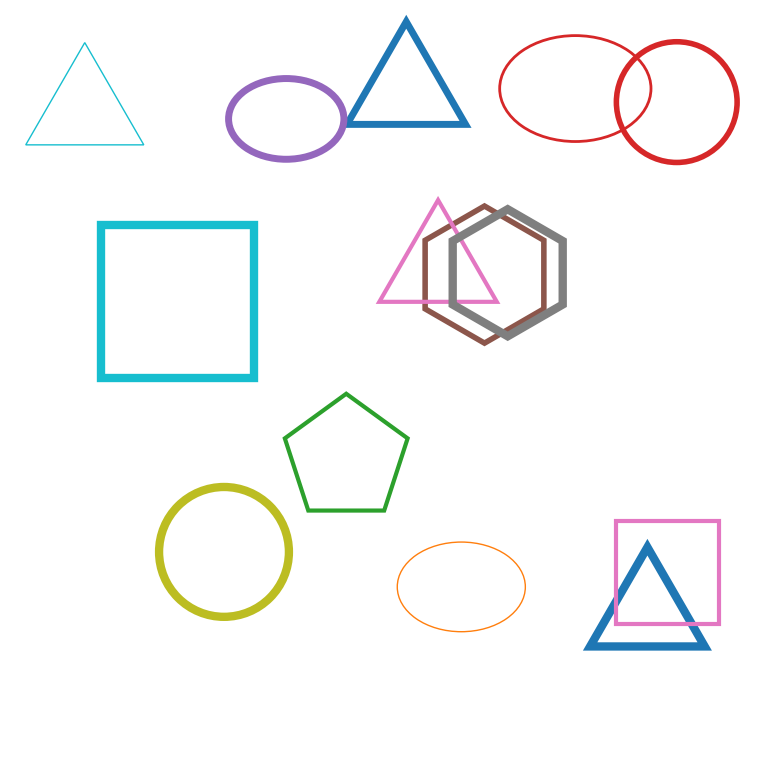[{"shape": "triangle", "thickness": 3, "radius": 0.43, "center": [0.841, 0.203]}, {"shape": "triangle", "thickness": 2.5, "radius": 0.44, "center": [0.528, 0.883]}, {"shape": "oval", "thickness": 0.5, "radius": 0.42, "center": [0.599, 0.238]}, {"shape": "pentagon", "thickness": 1.5, "radius": 0.42, "center": [0.45, 0.405]}, {"shape": "circle", "thickness": 2, "radius": 0.39, "center": [0.879, 0.867]}, {"shape": "oval", "thickness": 1, "radius": 0.49, "center": [0.747, 0.885]}, {"shape": "oval", "thickness": 2.5, "radius": 0.37, "center": [0.372, 0.846]}, {"shape": "hexagon", "thickness": 2, "radius": 0.45, "center": [0.629, 0.643]}, {"shape": "triangle", "thickness": 1.5, "radius": 0.44, "center": [0.569, 0.652]}, {"shape": "square", "thickness": 1.5, "radius": 0.33, "center": [0.867, 0.256]}, {"shape": "hexagon", "thickness": 3, "radius": 0.41, "center": [0.659, 0.646]}, {"shape": "circle", "thickness": 3, "radius": 0.42, "center": [0.291, 0.283]}, {"shape": "triangle", "thickness": 0.5, "radius": 0.44, "center": [0.11, 0.856]}, {"shape": "square", "thickness": 3, "radius": 0.5, "center": [0.231, 0.608]}]